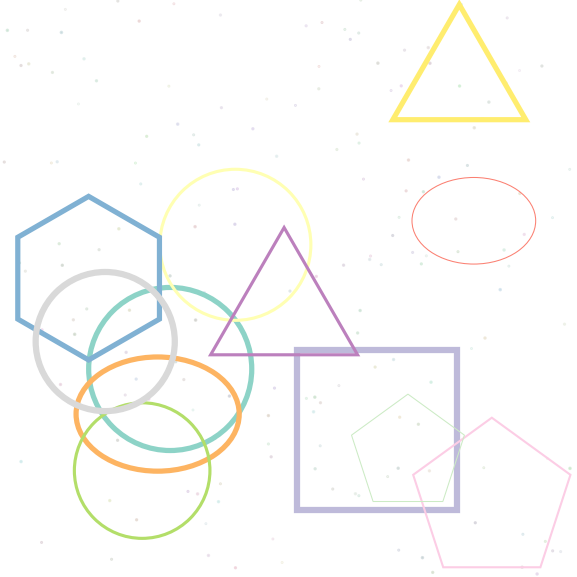[{"shape": "circle", "thickness": 2.5, "radius": 0.71, "center": [0.295, 0.36]}, {"shape": "circle", "thickness": 1.5, "radius": 0.65, "center": [0.408, 0.575]}, {"shape": "square", "thickness": 3, "radius": 0.69, "center": [0.654, 0.255]}, {"shape": "oval", "thickness": 0.5, "radius": 0.54, "center": [0.821, 0.617]}, {"shape": "hexagon", "thickness": 2.5, "radius": 0.71, "center": [0.153, 0.517]}, {"shape": "oval", "thickness": 2.5, "radius": 0.71, "center": [0.273, 0.282]}, {"shape": "circle", "thickness": 1.5, "radius": 0.59, "center": [0.246, 0.184]}, {"shape": "pentagon", "thickness": 1, "radius": 0.72, "center": [0.852, 0.133]}, {"shape": "circle", "thickness": 3, "radius": 0.6, "center": [0.182, 0.408]}, {"shape": "triangle", "thickness": 1.5, "radius": 0.73, "center": [0.492, 0.458]}, {"shape": "pentagon", "thickness": 0.5, "radius": 0.51, "center": [0.706, 0.214]}, {"shape": "triangle", "thickness": 2.5, "radius": 0.66, "center": [0.795, 0.858]}]